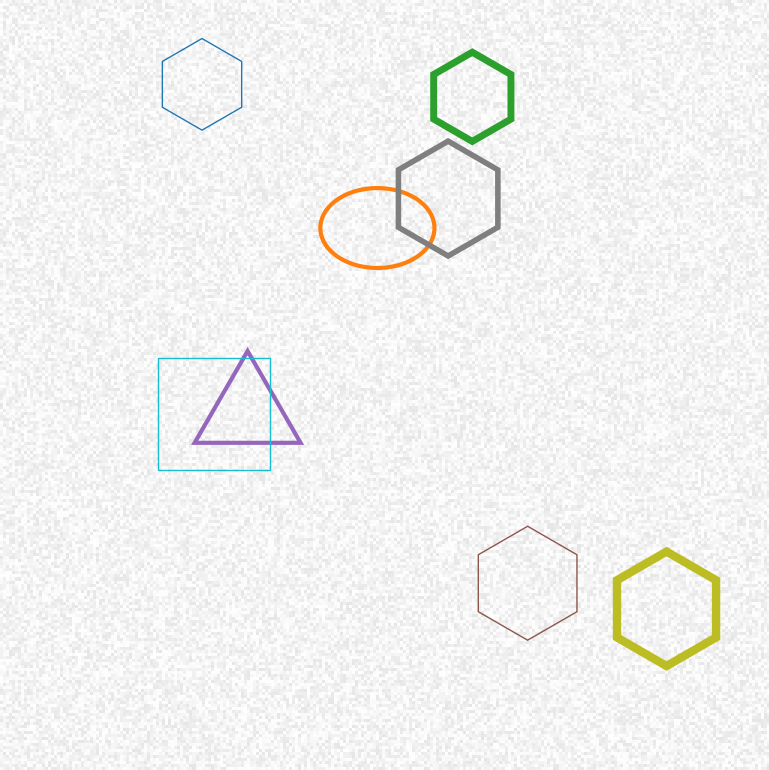[{"shape": "hexagon", "thickness": 0.5, "radius": 0.3, "center": [0.262, 0.89]}, {"shape": "oval", "thickness": 1.5, "radius": 0.37, "center": [0.49, 0.704]}, {"shape": "hexagon", "thickness": 2.5, "radius": 0.29, "center": [0.613, 0.874]}, {"shape": "triangle", "thickness": 1.5, "radius": 0.4, "center": [0.322, 0.465]}, {"shape": "hexagon", "thickness": 0.5, "radius": 0.37, "center": [0.685, 0.243]}, {"shape": "hexagon", "thickness": 2, "radius": 0.37, "center": [0.582, 0.742]}, {"shape": "hexagon", "thickness": 3, "radius": 0.37, "center": [0.866, 0.209]}, {"shape": "square", "thickness": 0.5, "radius": 0.36, "center": [0.278, 0.462]}]